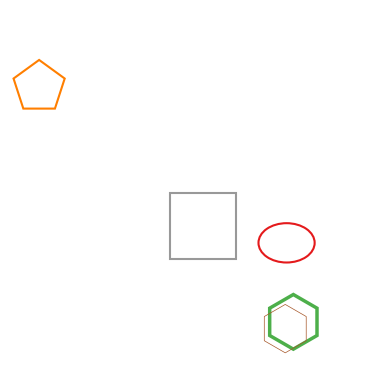[{"shape": "oval", "thickness": 1.5, "radius": 0.36, "center": [0.744, 0.369]}, {"shape": "hexagon", "thickness": 2.5, "radius": 0.35, "center": [0.762, 0.164]}, {"shape": "pentagon", "thickness": 1.5, "radius": 0.35, "center": [0.102, 0.774]}, {"shape": "hexagon", "thickness": 0.5, "radius": 0.31, "center": [0.741, 0.146]}, {"shape": "square", "thickness": 1.5, "radius": 0.43, "center": [0.526, 0.413]}]